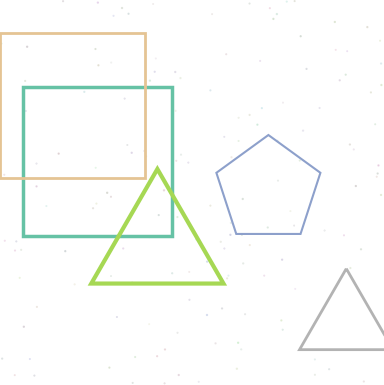[{"shape": "square", "thickness": 2.5, "radius": 0.97, "center": [0.253, 0.582]}, {"shape": "pentagon", "thickness": 1.5, "radius": 0.71, "center": [0.697, 0.507]}, {"shape": "triangle", "thickness": 3, "radius": 0.99, "center": [0.409, 0.363]}, {"shape": "square", "thickness": 2, "radius": 0.94, "center": [0.188, 0.727]}, {"shape": "triangle", "thickness": 2, "radius": 0.7, "center": [0.899, 0.162]}]